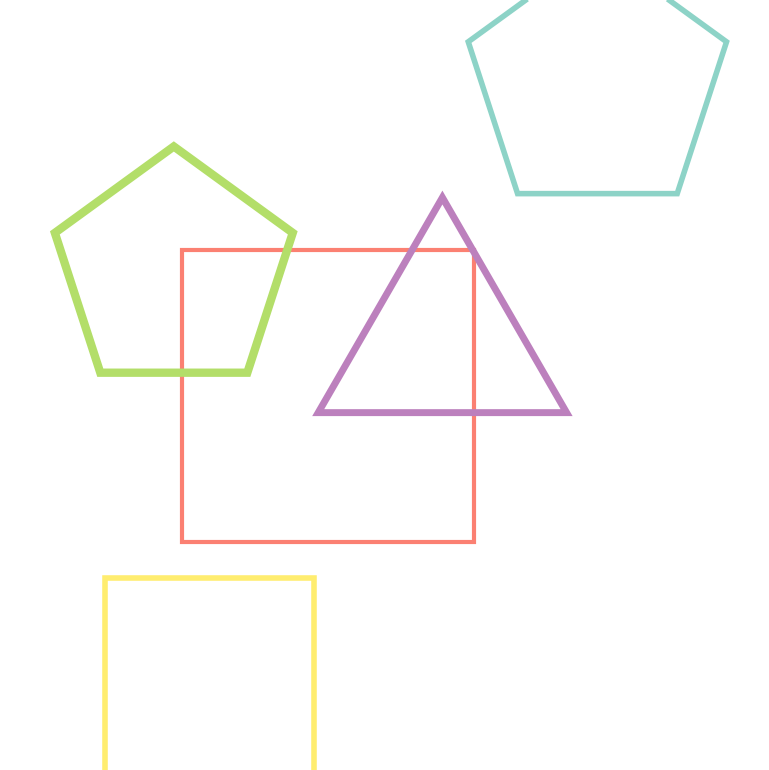[{"shape": "pentagon", "thickness": 2, "radius": 0.88, "center": [0.776, 0.891]}, {"shape": "square", "thickness": 1.5, "radius": 0.95, "center": [0.426, 0.486]}, {"shape": "pentagon", "thickness": 3, "radius": 0.81, "center": [0.226, 0.647]}, {"shape": "triangle", "thickness": 2.5, "radius": 0.93, "center": [0.575, 0.557]}, {"shape": "square", "thickness": 2, "radius": 0.68, "center": [0.272, 0.114]}]